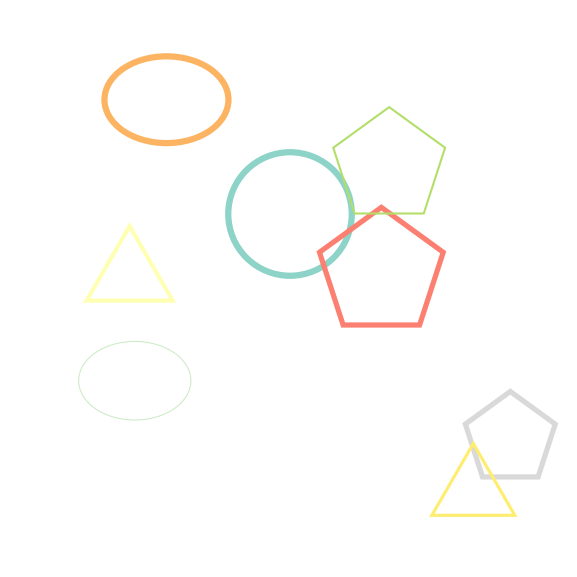[{"shape": "circle", "thickness": 3, "radius": 0.53, "center": [0.502, 0.629]}, {"shape": "triangle", "thickness": 2, "radius": 0.43, "center": [0.224, 0.522]}, {"shape": "pentagon", "thickness": 2.5, "radius": 0.56, "center": [0.66, 0.527]}, {"shape": "oval", "thickness": 3, "radius": 0.54, "center": [0.288, 0.826]}, {"shape": "pentagon", "thickness": 1, "radius": 0.51, "center": [0.674, 0.712]}, {"shape": "pentagon", "thickness": 2.5, "radius": 0.41, "center": [0.884, 0.239]}, {"shape": "oval", "thickness": 0.5, "radius": 0.49, "center": [0.233, 0.34]}, {"shape": "triangle", "thickness": 1.5, "radius": 0.41, "center": [0.82, 0.148]}]